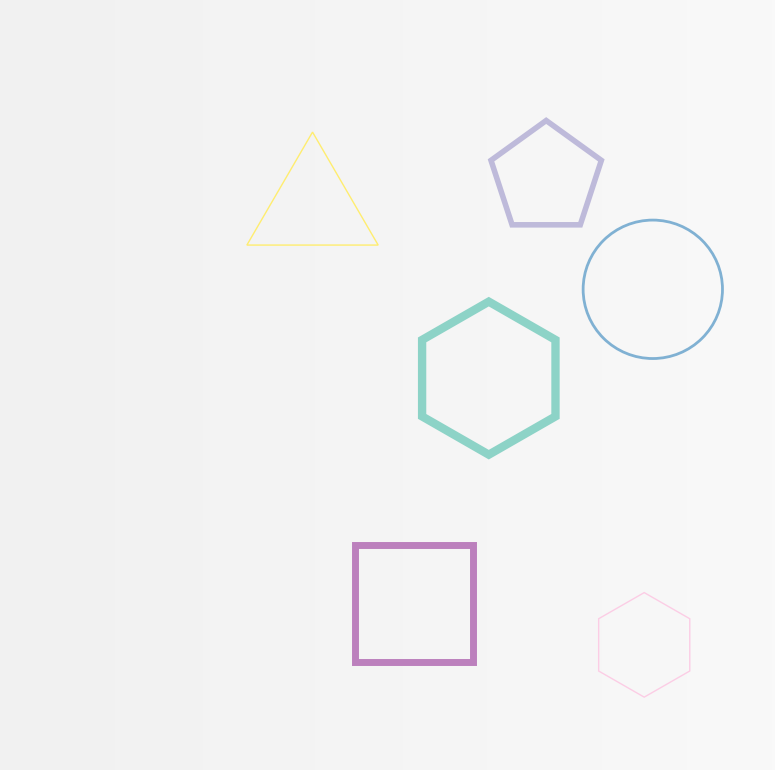[{"shape": "hexagon", "thickness": 3, "radius": 0.5, "center": [0.631, 0.509]}, {"shape": "pentagon", "thickness": 2, "radius": 0.37, "center": [0.705, 0.769]}, {"shape": "circle", "thickness": 1, "radius": 0.45, "center": [0.842, 0.624]}, {"shape": "hexagon", "thickness": 0.5, "radius": 0.34, "center": [0.831, 0.163]}, {"shape": "square", "thickness": 2.5, "radius": 0.38, "center": [0.534, 0.216]}, {"shape": "triangle", "thickness": 0.5, "radius": 0.49, "center": [0.403, 0.731]}]